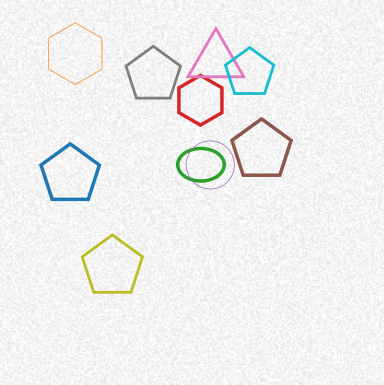[{"shape": "pentagon", "thickness": 2.5, "radius": 0.4, "center": [0.182, 0.547]}, {"shape": "hexagon", "thickness": 0.5, "radius": 0.4, "center": [0.195, 0.861]}, {"shape": "oval", "thickness": 2.5, "radius": 0.3, "center": [0.522, 0.572]}, {"shape": "hexagon", "thickness": 2.5, "radius": 0.32, "center": [0.521, 0.74]}, {"shape": "circle", "thickness": 0.5, "radius": 0.31, "center": [0.546, 0.572]}, {"shape": "pentagon", "thickness": 2.5, "radius": 0.4, "center": [0.679, 0.61]}, {"shape": "triangle", "thickness": 2, "radius": 0.42, "center": [0.561, 0.842]}, {"shape": "pentagon", "thickness": 2, "radius": 0.37, "center": [0.398, 0.805]}, {"shape": "pentagon", "thickness": 2, "radius": 0.41, "center": [0.292, 0.307]}, {"shape": "pentagon", "thickness": 2, "radius": 0.33, "center": [0.648, 0.81]}]